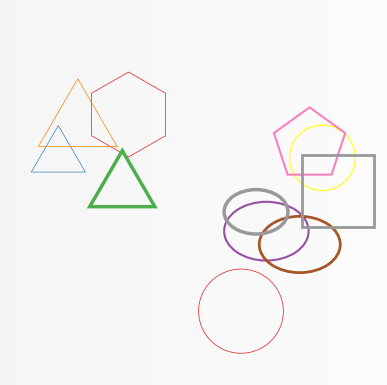[{"shape": "hexagon", "thickness": 0.5, "radius": 0.55, "center": [0.332, 0.703]}, {"shape": "circle", "thickness": 0.5, "radius": 0.55, "center": [0.622, 0.192]}, {"shape": "triangle", "thickness": 0.5, "radius": 0.4, "center": [0.151, 0.593]}, {"shape": "triangle", "thickness": 2.5, "radius": 0.49, "center": [0.316, 0.512]}, {"shape": "oval", "thickness": 1.5, "radius": 0.54, "center": [0.687, 0.4]}, {"shape": "triangle", "thickness": 0.5, "radius": 0.59, "center": [0.201, 0.678]}, {"shape": "circle", "thickness": 1, "radius": 0.42, "center": [0.832, 0.59]}, {"shape": "oval", "thickness": 2, "radius": 0.52, "center": [0.774, 0.365]}, {"shape": "pentagon", "thickness": 1.5, "radius": 0.48, "center": [0.799, 0.625]}, {"shape": "square", "thickness": 2, "radius": 0.47, "center": [0.872, 0.504]}, {"shape": "oval", "thickness": 2.5, "radius": 0.41, "center": [0.661, 0.45]}]